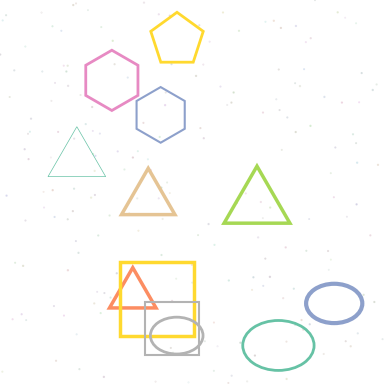[{"shape": "oval", "thickness": 2, "radius": 0.46, "center": [0.723, 0.103]}, {"shape": "triangle", "thickness": 0.5, "radius": 0.43, "center": [0.2, 0.584]}, {"shape": "triangle", "thickness": 2.5, "radius": 0.35, "center": [0.345, 0.235]}, {"shape": "hexagon", "thickness": 1.5, "radius": 0.36, "center": [0.417, 0.702]}, {"shape": "oval", "thickness": 3, "radius": 0.36, "center": [0.868, 0.212]}, {"shape": "hexagon", "thickness": 2, "radius": 0.39, "center": [0.291, 0.791]}, {"shape": "triangle", "thickness": 2.5, "radius": 0.49, "center": [0.668, 0.47]}, {"shape": "square", "thickness": 2.5, "radius": 0.48, "center": [0.409, 0.222]}, {"shape": "pentagon", "thickness": 2, "radius": 0.36, "center": [0.46, 0.896]}, {"shape": "triangle", "thickness": 2.5, "radius": 0.4, "center": [0.385, 0.483]}, {"shape": "square", "thickness": 1.5, "radius": 0.35, "center": [0.446, 0.146]}, {"shape": "oval", "thickness": 2, "radius": 0.34, "center": [0.459, 0.128]}]